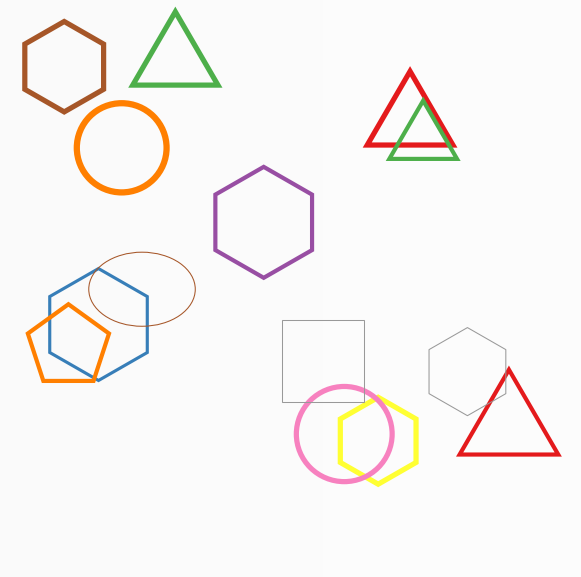[{"shape": "triangle", "thickness": 2.5, "radius": 0.43, "center": [0.705, 0.791]}, {"shape": "triangle", "thickness": 2, "radius": 0.49, "center": [0.876, 0.261]}, {"shape": "hexagon", "thickness": 1.5, "radius": 0.48, "center": [0.169, 0.437]}, {"shape": "triangle", "thickness": 2, "radius": 0.34, "center": [0.728, 0.758]}, {"shape": "triangle", "thickness": 2.5, "radius": 0.42, "center": [0.302, 0.894]}, {"shape": "hexagon", "thickness": 2, "radius": 0.48, "center": [0.454, 0.614]}, {"shape": "pentagon", "thickness": 2, "radius": 0.37, "center": [0.118, 0.399]}, {"shape": "circle", "thickness": 3, "radius": 0.39, "center": [0.209, 0.743]}, {"shape": "hexagon", "thickness": 2.5, "radius": 0.38, "center": [0.651, 0.236]}, {"shape": "oval", "thickness": 0.5, "radius": 0.46, "center": [0.244, 0.498]}, {"shape": "hexagon", "thickness": 2.5, "radius": 0.39, "center": [0.11, 0.884]}, {"shape": "circle", "thickness": 2.5, "radius": 0.41, "center": [0.592, 0.248]}, {"shape": "square", "thickness": 0.5, "radius": 0.35, "center": [0.556, 0.374]}, {"shape": "hexagon", "thickness": 0.5, "radius": 0.38, "center": [0.804, 0.356]}]